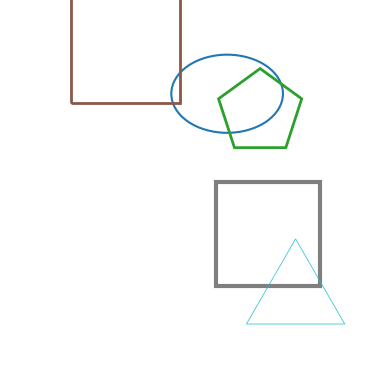[{"shape": "oval", "thickness": 1.5, "radius": 0.72, "center": [0.59, 0.757]}, {"shape": "pentagon", "thickness": 2, "radius": 0.57, "center": [0.676, 0.708]}, {"shape": "square", "thickness": 2, "radius": 0.7, "center": [0.326, 0.874]}, {"shape": "square", "thickness": 3, "radius": 0.68, "center": [0.695, 0.391]}, {"shape": "triangle", "thickness": 0.5, "radius": 0.74, "center": [0.768, 0.232]}]